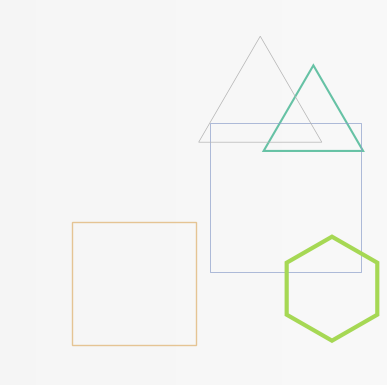[{"shape": "triangle", "thickness": 1.5, "radius": 0.74, "center": [0.809, 0.682]}, {"shape": "square", "thickness": 0.5, "radius": 0.97, "center": [0.736, 0.487]}, {"shape": "hexagon", "thickness": 3, "radius": 0.68, "center": [0.857, 0.25]}, {"shape": "square", "thickness": 1, "radius": 0.8, "center": [0.346, 0.264]}, {"shape": "triangle", "thickness": 0.5, "radius": 0.92, "center": [0.672, 0.722]}]